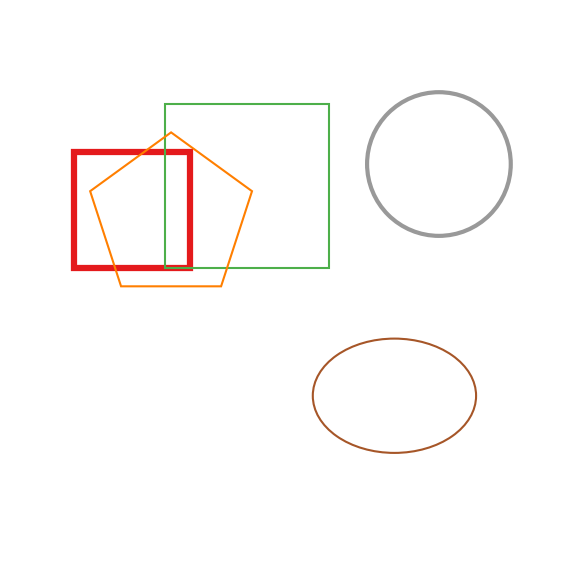[{"shape": "square", "thickness": 3, "radius": 0.51, "center": [0.228, 0.635]}, {"shape": "square", "thickness": 1, "radius": 0.71, "center": [0.428, 0.677]}, {"shape": "pentagon", "thickness": 1, "radius": 0.74, "center": [0.296, 0.623]}, {"shape": "oval", "thickness": 1, "radius": 0.71, "center": [0.683, 0.314]}, {"shape": "circle", "thickness": 2, "radius": 0.62, "center": [0.76, 0.715]}]